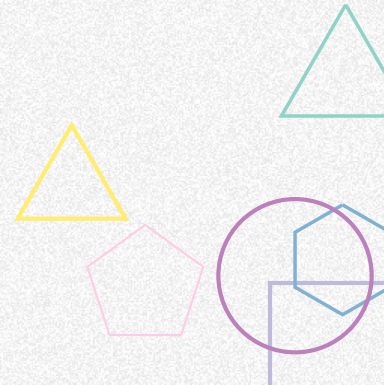[{"shape": "triangle", "thickness": 2.5, "radius": 0.96, "center": [0.898, 0.795]}, {"shape": "square", "thickness": 3, "radius": 0.82, "center": [0.864, 0.101]}, {"shape": "hexagon", "thickness": 2.5, "radius": 0.71, "center": [0.89, 0.325]}, {"shape": "pentagon", "thickness": 1.5, "radius": 0.79, "center": [0.377, 0.258]}, {"shape": "circle", "thickness": 3, "radius": 1.0, "center": [0.766, 0.284]}, {"shape": "triangle", "thickness": 3, "radius": 0.81, "center": [0.186, 0.513]}]